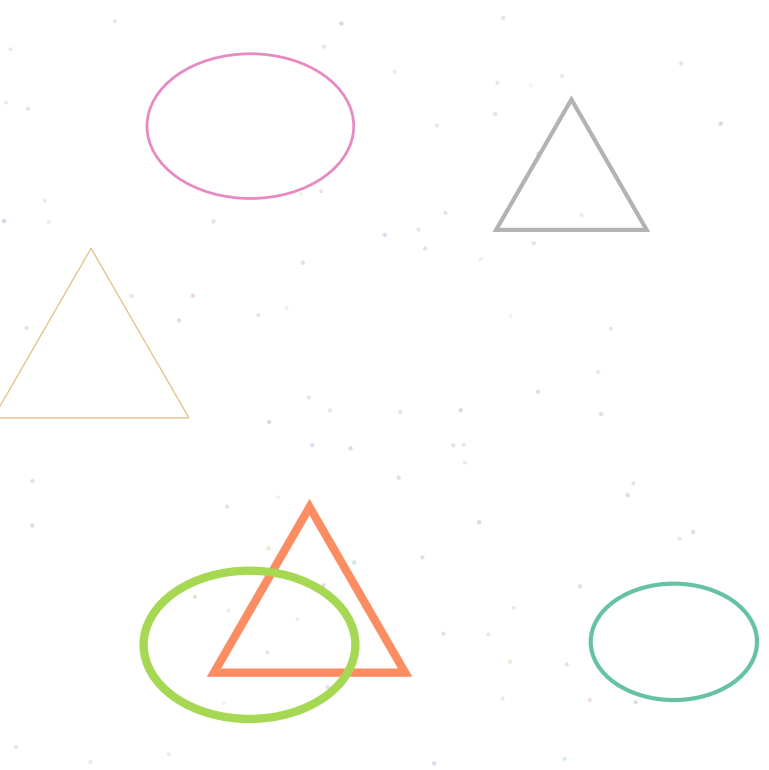[{"shape": "oval", "thickness": 1.5, "radius": 0.54, "center": [0.875, 0.166]}, {"shape": "triangle", "thickness": 3, "radius": 0.72, "center": [0.402, 0.198]}, {"shape": "oval", "thickness": 1, "radius": 0.67, "center": [0.325, 0.836]}, {"shape": "oval", "thickness": 3, "radius": 0.69, "center": [0.324, 0.163]}, {"shape": "triangle", "thickness": 0.5, "radius": 0.73, "center": [0.118, 0.531]}, {"shape": "triangle", "thickness": 1.5, "radius": 0.56, "center": [0.742, 0.758]}]